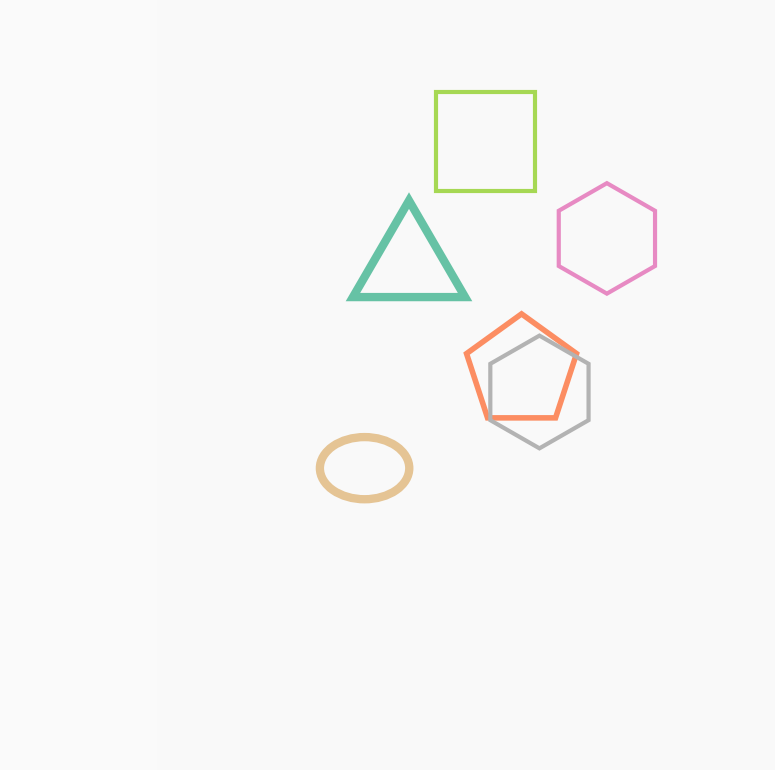[{"shape": "triangle", "thickness": 3, "radius": 0.42, "center": [0.528, 0.656]}, {"shape": "pentagon", "thickness": 2, "radius": 0.37, "center": [0.673, 0.518]}, {"shape": "hexagon", "thickness": 1.5, "radius": 0.36, "center": [0.783, 0.69]}, {"shape": "square", "thickness": 1.5, "radius": 0.32, "center": [0.626, 0.816]}, {"shape": "oval", "thickness": 3, "radius": 0.29, "center": [0.47, 0.392]}, {"shape": "hexagon", "thickness": 1.5, "radius": 0.37, "center": [0.696, 0.491]}]